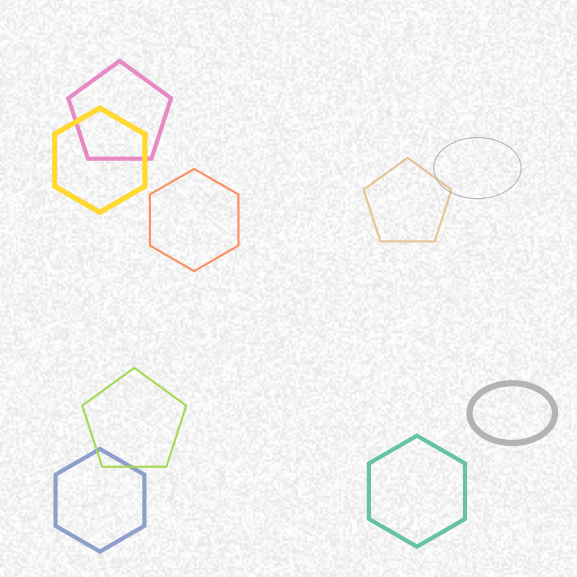[{"shape": "hexagon", "thickness": 2, "radius": 0.48, "center": [0.722, 0.149]}, {"shape": "hexagon", "thickness": 1, "radius": 0.44, "center": [0.336, 0.618]}, {"shape": "hexagon", "thickness": 2, "radius": 0.44, "center": [0.173, 0.133]}, {"shape": "pentagon", "thickness": 2, "radius": 0.47, "center": [0.207, 0.8]}, {"shape": "pentagon", "thickness": 1, "radius": 0.47, "center": [0.232, 0.267]}, {"shape": "hexagon", "thickness": 2.5, "radius": 0.45, "center": [0.173, 0.722]}, {"shape": "pentagon", "thickness": 1, "radius": 0.4, "center": [0.706, 0.646]}, {"shape": "oval", "thickness": 3, "radius": 0.37, "center": [0.887, 0.284]}, {"shape": "oval", "thickness": 0.5, "radius": 0.38, "center": [0.827, 0.708]}]